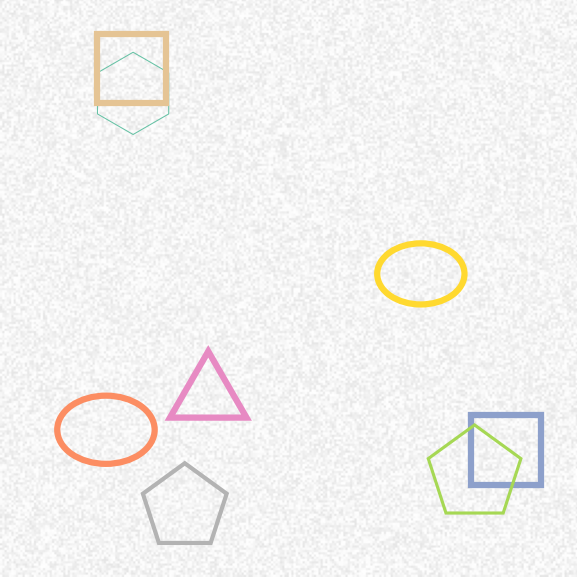[{"shape": "hexagon", "thickness": 0.5, "radius": 0.36, "center": [0.23, 0.837]}, {"shape": "oval", "thickness": 3, "radius": 0.42, "center": [0.183, 0.255]}, {"shape": "square", "thickness": 3, "radius": 0.3, "center": [0.877, 0.22]}, {"shape": "triangle", "thickness": 3, "radius": 0.38, "center": [0.361, 0.314]}, {"shape": "pentagon", "thickness": 1.5, "radius": 0.42, "center": [0.822, 0.179]}, {"shape": "oval", "thickness": 3, "radius": 0.38, "center": [0.729, 0.525]}, {"shape": "square", "thickness": 3, "radius": 0.3, "center": [0.228, 0.881]}, {"shape": "pentagon", "thickness": 2, "radius": 0.38, "center": [0.32, 0.121]}]